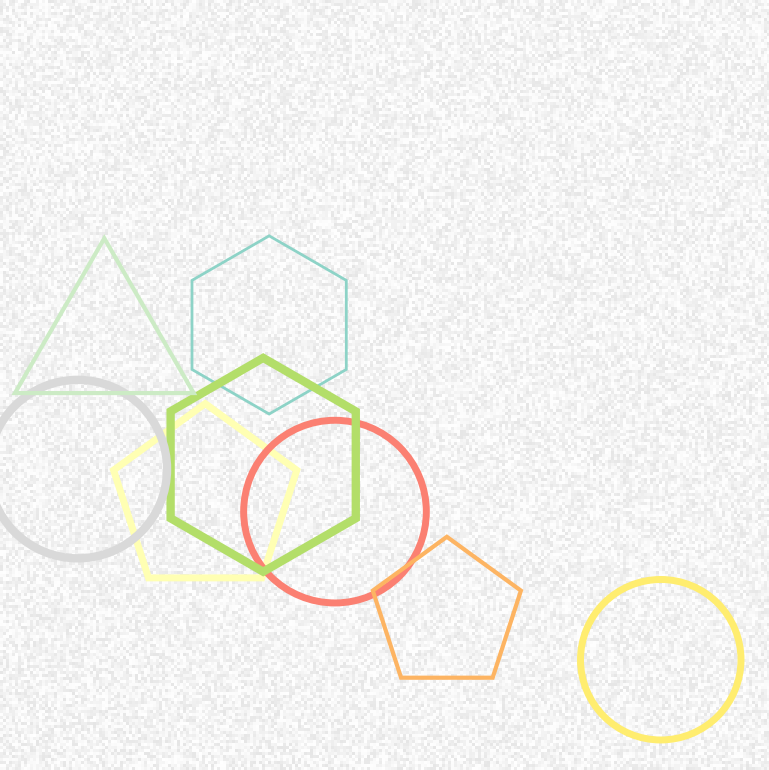[{"shape": "hexagon", "thickness": 1, "radius": 0.58, "center": [0.35, 0.578]}, {"shape": "pentagon", "thickness": 2.5, "radius": 0.63, "center": [0.266, 0.351]}, {"shape": "circle", "thickness": 2.5, "radius": 0.59, "center": [0.435, 0.336]}, {"shape": "pentagon", "thickness": 1.5, "radius": 0.51, "center": [0.58, 0.202]}, {"shape": "hexagon", "thickness": 3, "radius": 0.69, "center": [0.342, 0.396]}, {"shape": "circle", "thickness": 3, "radius": 0.58, "center": [0.101, 0.391]}, {"shape": "triangle", "thickness": 1.5, "radius": 0.67, "center": [0.135, 0.557]}, {"shape": "circle", "thickness": 2.5, "radius": 0.52, "center": [0.858, 0.143]}]